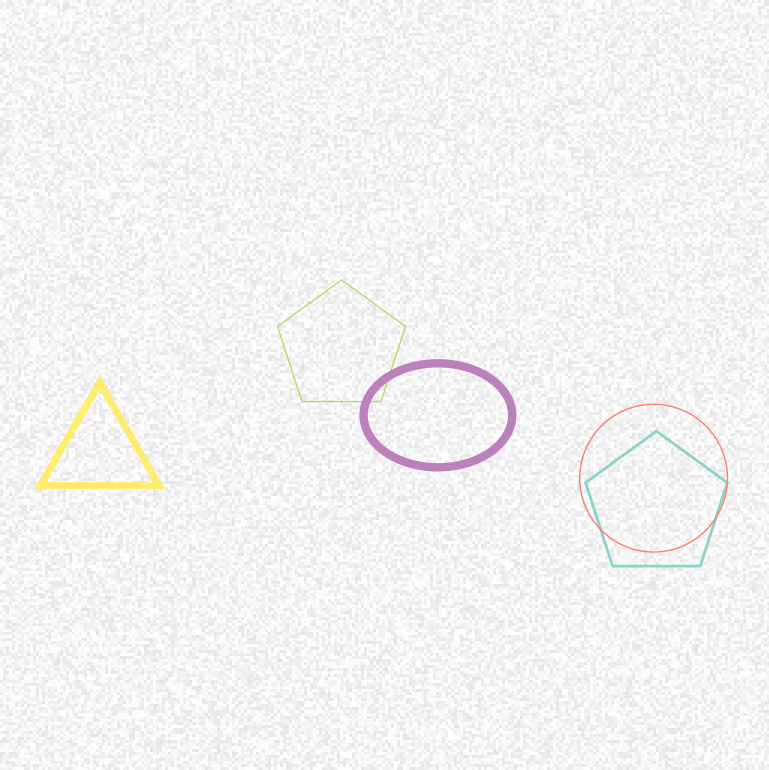[{"shape": "pentagon", "thickness": 1, "radius": 0.48, "center": [0.853, 0.343]}, {"shape": "circle", "thickness": 0.5, "radius": 0.48, "center": [0.849, 0.379]}, {"shape": "pentagon", "thickness": 0.5, "radius": 0.44, "center": [0.444, 0.549]}, {"shape": "oval", "thickness": 3, "radius": 0.48, "center": [0.569, 0.461]}, {"shape": "triangle", "thickness": 2.5, "radius": 0.45, "center": [0.13, 0.414]}]